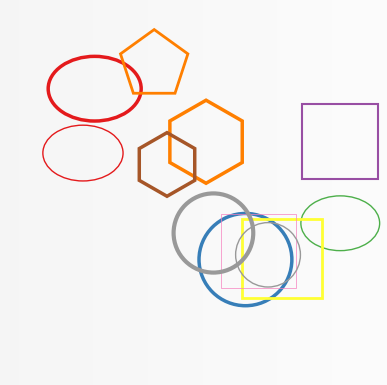[{"shape": "oval", "thickness": 1, "radius": 0.52, "center": [0.214, 0.602]}, {"shape": "oval", "thickness": 2.5, "radius": 0.6, "center": [0.244, 0.77]}, {"shape": "circle", "thickness": 2.5, "radius": 0.6, "center": [0.633, 0.326]}, {"shape": "oval", "thickness": 1, "radius": 0.51, "center": [0.878, 0.42]}, {"shape": "square", "thickness": 1.5, "radius": 0.49, "center": [0.878, 0.633]}, {"shape": "pentagon", "thickness": 2, "radius": 0.46, "center": [0.398, 0.832]}, {"shape": "hexagon", "thickness": 2.5, "radius": 0.54, "center": [0.532, 0.632]}, {"shape": "square", "thickness": 2, "radius": 0.52, "center": [0.729, 0.329]}, {"shape": "hexagon", "thickness": 2.5, "radius": 0.41, "center": [0.431, 0.573]}, {"shape": "square", "thickness": 0.5, "radius": 0.48, "center": [0.667, 0.348]}, {"shape": "circle", "thickness": 1, "radius": 0.42, "center": [0.692, 0.338]}, {"shape": "circle", "thickness": 3, "radius": 0.51, "center": [0.551, 0.395]}]